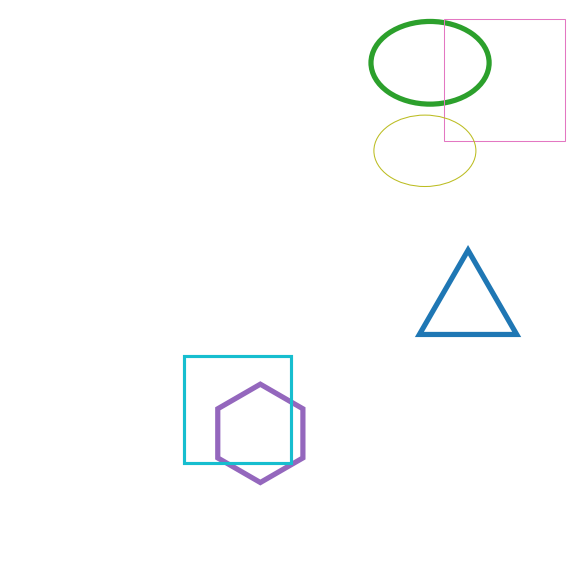[{"shape": "triangle", "thickness": 2.5, "radius": 0.49, "center": [0.81, 0.469]}, {"shape": "oval", "thickness": 2.5, "radius": 0.51, "center": [0.745, 0.89]}, {"shape": "hexagon", "thickness": 2.5, "radius": 0.43, "center": [0.451, 0.249]}, {"shape": "square", "thickness": 0.5, "radius": 0.53, "center": [0.874, 0.86]}, {"shape": "oval", "thickness": 0.5, "radius": 0.44, "center": [0.736, 0.738]}, {"shape": "square", "thickness": 1.5, "radius": 0.46, "center": [0.411, 0.291]}]